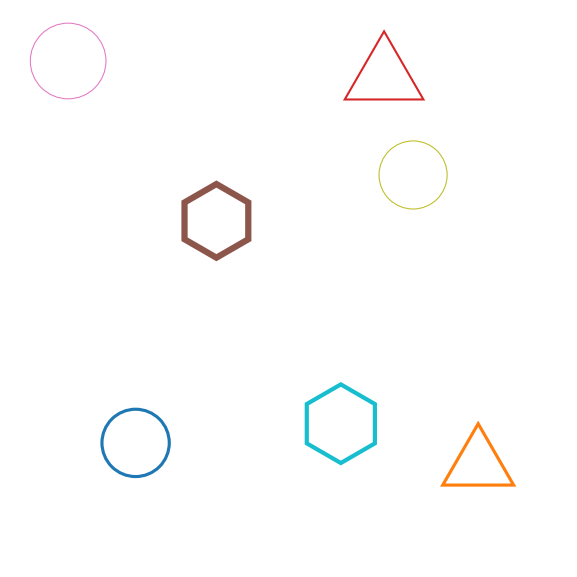[{"shape": "circle", "thickness": 1.5, "radius": 0.29, "center": [0.235, 0.232]}, {"shape": "triangle", "thickness": 1.5, "radius": 0.35, "center": [0.828, 0.195]}, {"shape": "triangle", "thickness": 1, "radius": 0.39, "center": [0.665, 0.866]}, {"shape": "hexagon", "thickness": 3, "radius": 0.32, "center": [0.375, 0.617]}, {"shape": "circle", "thickness": 0.5, "radius": 0.33, "center": [0.118, 0.894]}, {"shape": "circle", "thickness": 0.5, "radius": 0.29, "center": [0.715, 0.696]}, {"shape": "hexagon", "thickness": 2, "radius": 0.34, "center": [0.59, 0.265]}]